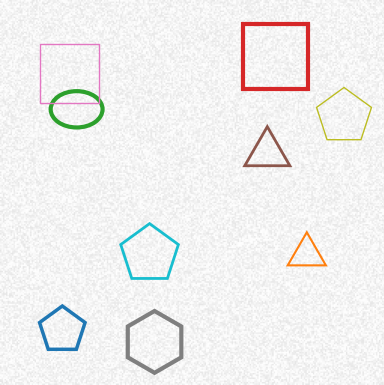[{"shape": "pentagon", "thickness": 2.5, "radius": 0.31, "center": [0.162, 0.143]}, {"shape": "triangle", "thickness": 1.5, "radius": 0.29, "center": [0.797, 0.339]}, {"shape": "oval", "thickness": 3, "radius": 0.34, "center": [0.199, 0.716]}, {"shape": "square", "thickness": 3, "radius": 0.42, "center": [0.716, 0.853]}, {"shape": "triangle", "thickness": 2, "radius": 0.34, "center": [0.694, 0.603]}, {"shape": "square", "thickness": 1, "radius": 0.38, "center": [0.18, 0.81]}, {"shape": "hexagon", "thickness": 3, "radius": 0.4, "center": [0.401, 0.112]}, {"shape": "pentagon", "thickness": 1, "radius": 0.37, "center": [0.894, 0.698]}, {"shape": "pentagon", "thickness": 2, "radius": 0.39, "center": [0.388, 0.34]}]